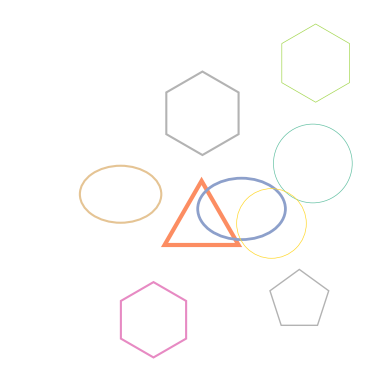[{"shape": "circle", "thickness": 0.5, "radius": 0.51, "center": [0.813, 0.575]}, {"shape": "triangle", "thickness": 3, "radius": 0.55, "center": [0.524, 0.419]}, {"shape": "oval", "thickness": 2, "radius": 0.57, "center": [0.627, 0.457]}, {"shape": "hexagon", "thickness": 1.5, "radius": 0.49, "center": [0.399, 0.169]}, {"shape": "hexagon", "thickness": 0.5, "radius": 0.51, "center": [0.82, 0.836]}, {"shape": "circle", "thickness": 0.5, "radius": 0.45, "center": [0.705, 0.42]}, {"shape": "oval", "thickness": 1.5, "radius": 0.53, "center": [0.313, 0.495]}, {"shape": "hexagon", "thickness": 1.5, "radius": 0.54, "center": [0.526, 0.706]}, {"shape": "pentagon", "thickness": 1, "radius": 0.4, "center": [0.778, 0.22]}]